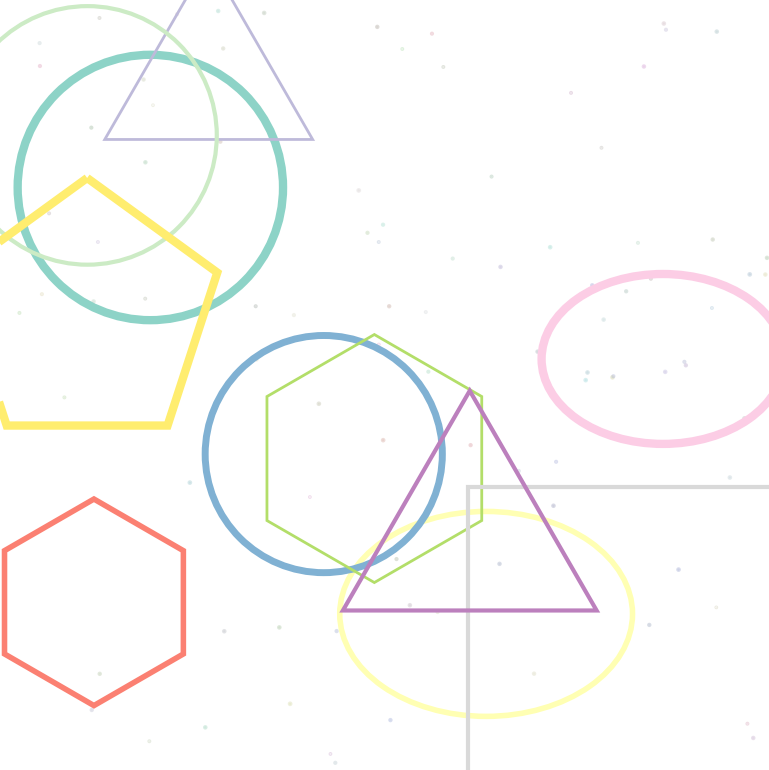[{"shape": "circle", "thickness": 3, "radius": 0.86, "center": [0.195, 0.757]}, {"shape": "oval", "thickness": 2, "radius": 0.95, "center": [0.631, 0.203]}, {"shape": "triangle", "thickness": 1, "radius": 0.78, "center": [0.271, 0.897]}, {"shape": "hexagon", "thickness": 2, "radius": 0.67, "center": [0.122, 0.218]}, {"shape": "circle", "thickness": 2.5, "radius": 0.77, "center": [0.42, 0.41]}, {"shape": "hexagon", "thickness": 1, "radius": 0.81, "center": [0.486, 0.404]}, {"shape": "oval", "thickness": 3, "radius": 0.79, "center": [0.861, 0.534]}, {"shape": "square", "thickness": 1.5, "radius": 1.0, "center": [0.807, 0.168]}, {"shape": "triangle", "thickness": 1.5, "radius": 0.95, "center": [0.61, 0.302]}, {"shape": "circle", "thickness": 1.5, "radius": 0.84, "center": [0.114, 0.824]}, {"shape": "pentagon", "thickness": 3, "radius": 0.89, "center": [0.113, 0.591]}]